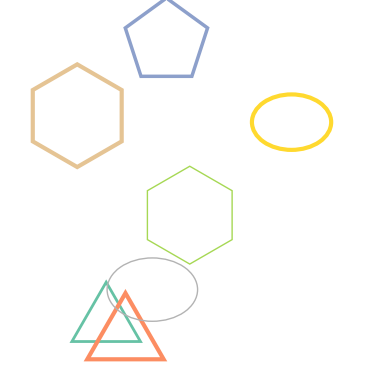[{"shape": "triangle", "thickness": 2, "radius": 0.51, "center": [0.276, 0.164]}, {"shape": "triangle", "thickness": 3, "radius": 0.57, "center": [0.326, 0.124]}, {"shape": "pentagon", "thickness": 2.5, "radius": 0.56, "center": [0.432, 0.893]}, {"shape": "hexagon", "thickness": 1, "radius": 0.64, "center": [0.493, 0.441]}, {"shape": "oval", "thickness": 3, "radius": 0.51, "center": [0.757, 0.683]}, {"shape": "hexagon", "thickness": 3, "radius": 0.67, "center": [0.201, 0.699]}, {"shape": "oval", "thickness": 1, "radius": 0.59, "center": [0.396, 0.248]}]